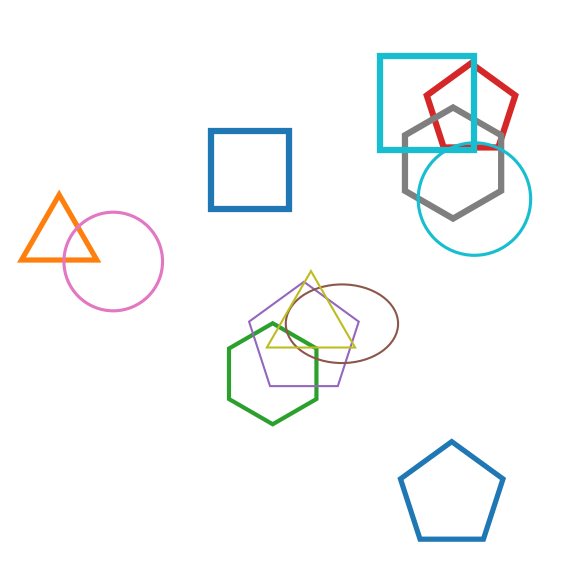[{"shape": "square", "thickness": 3, "radius": 0.34, "center": [0.433, 0.705]}, {"shape": "pentagon", "thickness": 2.5, "radius": 0.47, "center": [0.782, 0.141]}, {"shape": "triangle", "thickness": 2.5, "radius": 0.38, "center": [0.102, 0.587]}, {"shape": "hexagon", "thickness": 2, "radius": 0.44, "center": [0.472, 0.352]}, {"shape": "pentagon", "thickness": 3, "radius": 0.4, "center": [0.816, 0.809]}, {"shape": "pentagon", "thickness": 1, "radius": 0.5, "center": [0.526, 0.411]}, {"shape": "oval", "thickness": 1, "radius": 0.49, "center": [0.592, 0.439]}, {"shape": "circle", "thickness": 1.5, "radius": 0.43, "center": [0.196, 0.546]}, {"shape": "hexagon", "thickness": 3, "radius": 0.48, "center": [0.785, 0.717]}, {"shape": "triangle", "thickness": 1, "radius": 0.44, "center": [0.538, 0.441]}, {"shape": "circle", "thickness": 1.5, "radius": 0.49, "center": [0.822, 0.654]}, {"shape": "square", "thickness": 3, "radius": 0.41, "center": [0.739, 0.821]}]